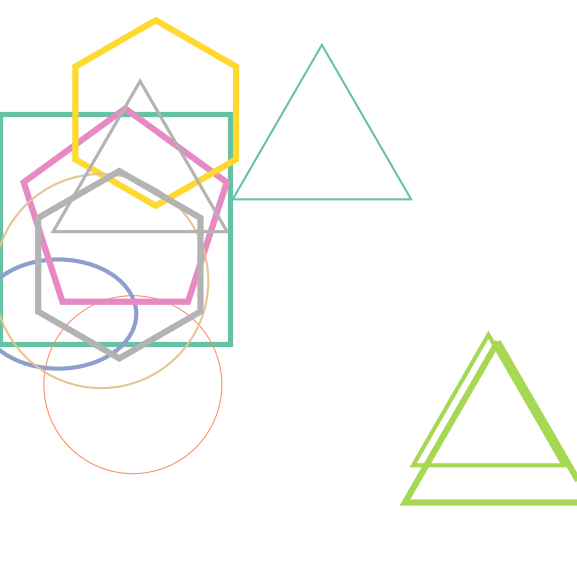[{"shape": "square", "thickness": 2.5, "radius": 1.0, "center": [0.199, 0.602]}, {"shape": "triangle", "thickness": 1, "radius": 0.89, "center": [0.557, 0.743]}, {"shape": "circle", "thickness": 0.5, "radius": 0.77, "center": [0.23, 0.333]}, {"shape": "oval", "thickness": 2, "radius": 0.68, "center": [0.101, 0.455]}, {"shape": "pentagon", "thickness": 3, "radius": 0.92, "center": [0.217, 0.626]}, {"shape": "triangle", "thickness": 3, "radius": 0.93, "center": [0.862, 0.222]}, {"shape": "triangle", "thickness": 2, "radius": 0.75, "center": [0.846, 0.269]}, {"shape": "hexagon", "thickness": 3, "radius": 0.8, "center": [0.27, 0.803]}, {"shape": "circle", "thickness": 1, "radius": 0.93, "center": [0.175, 0.512]}, {"shape": "triangle", "thickness": 1.5, "radius": 0.87, "center": [0.243, 0.685]}, {"shape": "hexagon", "thickness": 3, "radius": 0.81, "center": [0.207, 0.541]}]